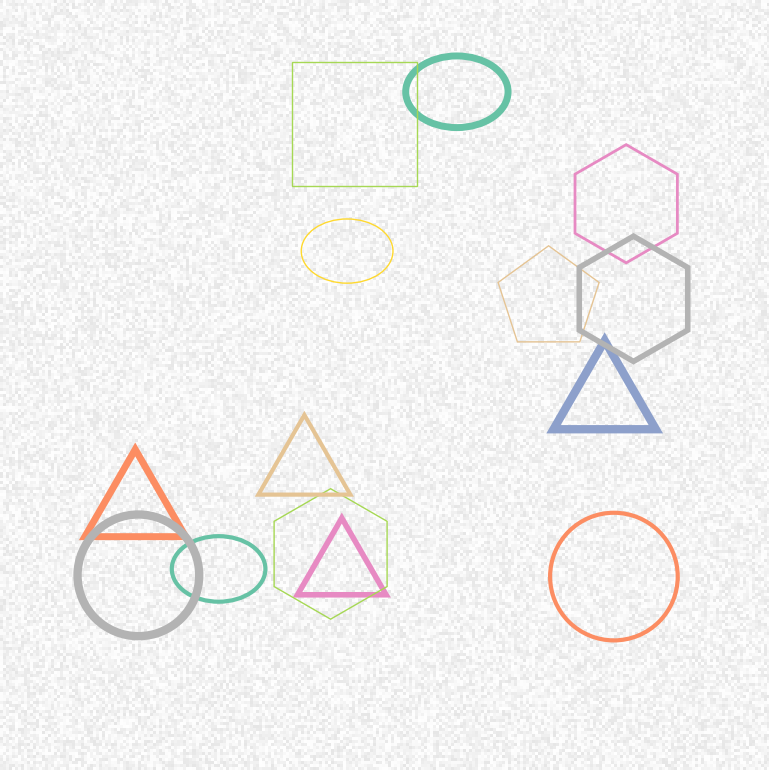[{"shape": "oval", "thickness": 2.5, "radius": 0.33, "center": [0.593, 0.881]}, {"shape": "oval", "thickness": 1.5, "radius": 0.3, "center": [0.284, 0.261]}, {"shape": "circle", "thickness": 1.5, "radius": 0.41, "center": [0.797, 0.251]}, {"shape": "triangle", "thickness": 2.5, "radius": 0.38, "center": [0.176, 0.341]}, {"shape": "triangle", "thickness": 3, "radius": 0.38, "center": [0.785, 0.481]}, {"shape": "hexagon", "thickness": 1, "radius": 0.38, "center": [0.813, 0.735]}, {"shape": "triangle", "thickness": 2, "radius": 0.33, "center": [0.444, 0.261]}, {"shape": "square", "thickness": 0.5, "radius": 0.4, "center": [0.46, 0.839]}, {"shape": "hexagon", "thickness": 0.5, "radius": 0.42, "center": [0.429, 0.281]}, {"shape": "oval", "thickness": 0.5, "radius": 0.3, "center": [0.451, 0.674]}, {"shape": "triangle", "thickness": 1.5, "radius": 0.34, "center": [0.395, 0.392]}, {"shape": "pentagon", "thickness": 0.5, "radius": 0.34, "center": [0.712, 0.612]}, {"shape": "circle", "thickness": 3, "radius": 0.4, "center": [0.18, 0.253]}, {"shape": "hexagon", "thickness": 2, "radius": 0.41, "center": [0.823, 0.612]}]